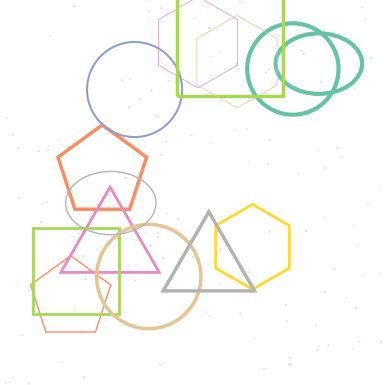[{"shape": "circle", "thickness": 3, "radius": 0.59, "center": [0.761, 0.821]}, {"shape": "oval", "thickness": 3, "radius": 0.56, "center": [0.828, 0.835]}, {"shape": "pentagon", "thickness": 2.5, "radius": 0.6, "center": [0.266, 0.554]}, {"shape": "pentagon", "thickness": 1, "radius": 0.55, "center": [0.184, 0.226]}, {"shape": "circle", "thickness": 1.5, "radius": 0.62, "center": [0.35, 0.767]}, {"shape": "triangle", "thickness": 2, "radius": 0.74, "center": [0.286, 0.366]}, {"shape": "hexagon", "thickness": 0.5, "radius": 0.59, "center": [0.514, 0.89]}, {"shape": "square", "thickness": 2, "radius": 0.56, "center": [0.197, 0.297]}, {"shape": "square", "thickness": 2.5, "radius": 0.69, "center": [0.598, 0.888]}, {"shape": "hexagon", "thickness": 2, "radius": 0.55, "center": [0.656, 0.359]}, {"shape": "hexagon", "thickness": 0.5, "radius": 0.6, "center": [0.616, 0.84]}, {"shape": "circle", "thickness": 2.5, "radius": 0.68, "center": [0.386, 0.282]}, {"shape": "oval", "thickness": 1, "radius": 0.59, "center": [0.288, 0.473]}, {"shape": "triangle", "thickness": 2.5, "radius": 0.68, "center": [0.543, 0.313]}]